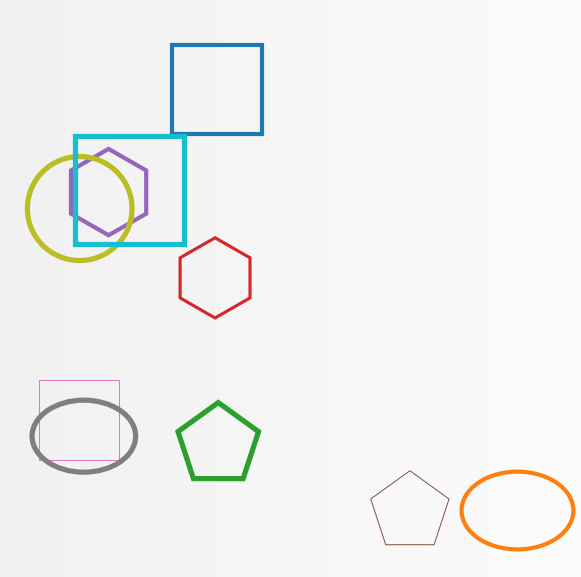[{"shape": "square", "thickness": 2, "radius": 0.39, "center": [0.373, 0.844]}, {"shape": "oval", "thickness": 2, "radius": 0.48, "center": [0.89, 0.115]}, {"shape": "pentagon", "thickness": 2.5, "radius": 0.36, "center": [0.376, 0.229]}, {"shape": "hexagon", "thickness": 1.5, "radius": 0.35, "center": [0.37, 0.518]}, {"shape": "hexagon", "thickness": 2, "radius": 0.37, "center": [0.187, 0.667]}, {"shape": "pentagon", "thickness": 0.5, "radius": 0.35, "center": [0.705, 0.113]}, {"shape": "square", "thickness": 0.5, "radius": 0.35, "center": [0.136, 0.271]}, {"shape": "oval", "thickness": 2.5, "radius": 0.45, "center": [0.144, 0.244]}, {"shape": "circle", "thickness": 2.5, "radius": 0.45, "center": [0.137, 0.638]}, {"shape": "square", "thickness": 2.5, "radius": 0.47, "center": [0.223, 0.669]}]